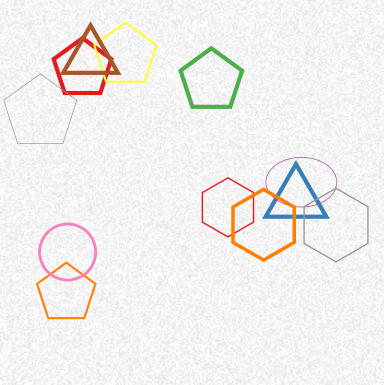[{"shape": "pentagon", "thickness": 3, "radius": 0.39, "center": [0.214, 0.822]}, {"shape": "hexagon", "thickness": 1, "radius": 0.38, "center": [0.592, 0.461]}, {"shape": "triangle", "thickness": 3, "radius": 0.46, "center": [0.769, 0.483]}, {"shape": "pentagon", "thickness": 3, "radius": 0.42, "center": [0.549, 0.791]}, {"shape": "oval", "thickness": 0.5, "radius": 0.46, "center": [0.783, 0.527]}, {"shape": "hexagon", "thickness": 2.5, "radius": 0.46, "center": [0.685, 0.416]}, {"shape": "pentagon", "thickness": 1.5, "radius": 0.4, "center": [0.172, 0.238]}, {"shape": "pentagon", "thickness": 1.5, "radius": 0.42, "center": [0.326, 0.856]}, {"shape": "triangle", "thickness": 3, "radius": 0.41, "center": [0.235, 0.852]}, {"shape": "circle", "thickness": 2, "radius": 0.36, "center": [0.176, 0.345]}, {"shape": "pentagon", "thickness": 0.5, "radius": 0.5, "center": [0.105, 0.708]}, {"shape": "hexagon", "thickness": 1, "radius": 0.48, "center": [0.873, 0.415]}]